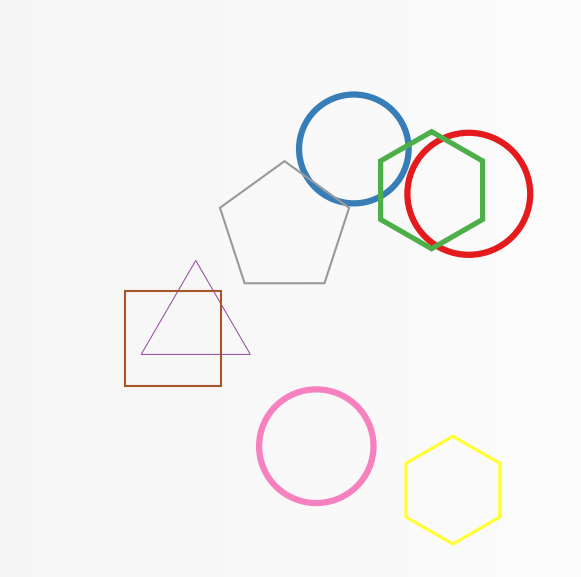[{"shape": "circle", "thickness": 3, "radius": 0.53, "center": [0.807, 0.664]}, {"shape": "circle", "thickness": 3, "radius": 0.47, "center": [0.609, 0.741]}, {"shape": "hexagon", "thickness": 2.5, "radius": 0.51, "center": [0.743, 0.67]}, {"shape": "triangle", "thickness": 0.5, "radius": 0.54, "center": [0.337, 0.44]}, {"shape": "hexagon", "thickness": 1.5, "radius": 0.47, "center": [0.779, 0.15]}, {"shape": "square", "thickness": 1, "radius": 0.41, "center": [0.298, 0.413]}, {"shape": "circle", "thickness": 3, "radius": 0.49, "center": [0.544, 0.227]}, {"shape": "pentagon", "thickness": 1, "radius": 0.58, "center": [0.49, 0.603]}]